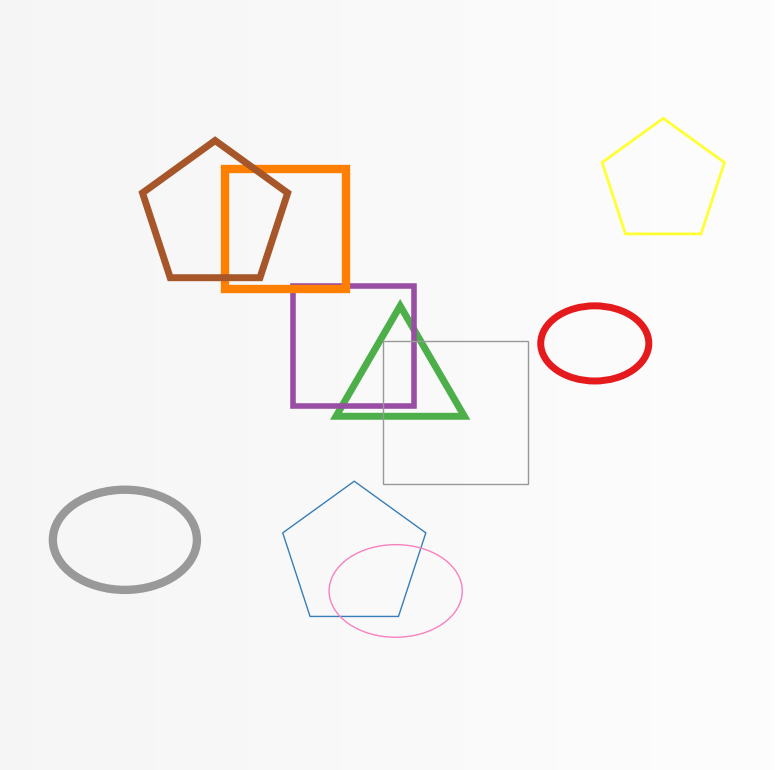[{"shape": "oval", "thickness": 2.5, "radius": 0.35, "center": [0.767, 0.554]}, {"shape": "pentagon", "thickness": 0.5, "radius": 0.49, "center": [0.457, 0.278]}, {"shape": "triangle", "thickness": 2.5, "radius": 0.48, "center": [0.516, 0.507]}, {"shape": "square", "thickness": 2, "radius": 0.39, "center": [0.456, 0.55]}, {"shape": "square", "thickness": 3, "radius": 0.39, "center": [0.368, 0.702]}, {"shape": "pentagon", "thickness": 1, "radius": 0.41, "center": [0.856, 0.763]}, {"shape": "pentagon", "thickness": 2.5, "radius": 0.49, "center": [0.278, 0.719]}, {"shape": "oval", "thickness": 0.5, "radius": 0.43, "center": [0.511, 0.233]}, {"shape": "oval", "thickness": 3, "radius": 0.46, "center": [0.161, 0.299]}, {"shape": "square", "thickness": 0.5, "radius": 0.47, "center": [0.588, 0.464]}]